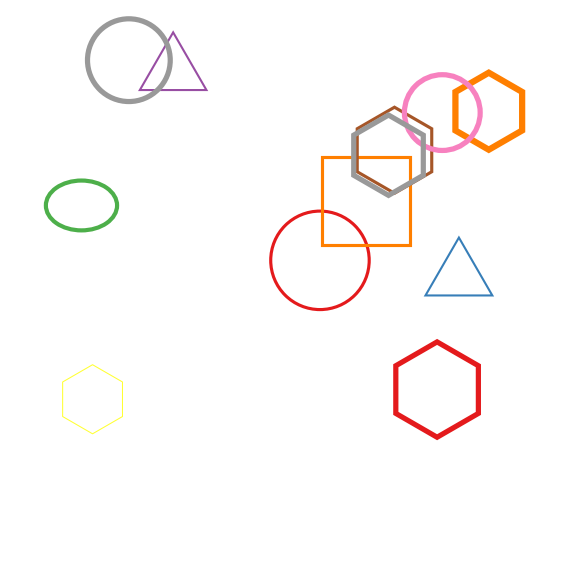[{"shape": "hexagon", "thickness": 2.5, "radius": 0.41, "center": [0.757, 0.325]}, {"shape": "circle", "thickness": 1.5, "radius": 0.43, "center": [0.554, 0.548]}, {"shape": "triangle", "thickness": 1, "radius": 0.33, "center": [0.795, 0.521]}, {"shape": "oval", "thickness": 2, "radius": 0.31, "center": [0.141, 0.643]}, {"shape": "triangle", "thickness": 1, "radius": 0.33, "center": [0.3, 0.877]}, {"shape": "square", "thickness": 1.5, "radius": 0.38, "center": [0.634, 0.652]}, {"shape": "hexagon", "thickness": 3, "radius": 0.33, "center": [0.846, 0.807]}, {"shape": "hexagon", "thickness": 0.5, "radius": 0.3, "center": [0.16, 0.308]}, {"shape": "hexagon", "thickness": 1.5, "radius": 0.37, "center": [0.683, 0.739]}, {"shape": "circle", "thickness": 2.5, "radius": 0.33, "center": [0.766, 0.804]}, {"shape": "hexagon", "thickness": 2.5, "radius": 0.35, "center": [0.673, 0.73]}, {"shape": "circle", "thickness": 2.5, "radius": 0.36, "center": [0.223, 0.895]}]